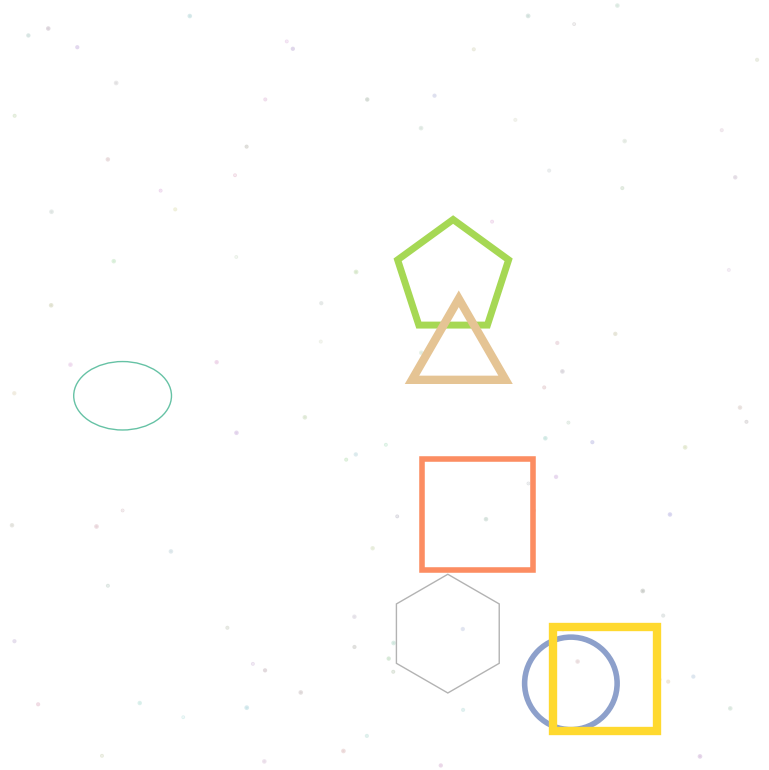[{"shape": "oval", "thickness": 0.5, "radius": 0.32, "center": [0.159, 0.486]}, {"shape": "square", "thickness": 2, "radius": 0.36, "center": [0.62, 0.332]}, {"shape": "circle", "thickness": 2, "radius": 0.3, "center": [0.741, 0.112]}, {"shape": "pentagon", "thickness": 2.5, "radius": 0.38, "center": [0.588, 0.639]}, {"shape": "square", "thickness": 3, "radius": 0.34, "center": [0.786, 0.118]}, {"shape": "triangle", "thickness": 3, "radius": 0.35, "center": [0.596, 0.542]}, {"shape": "hexagon", "thickness": 0.5, "radius": 0.39, "center": [0.582, 0.177]}]